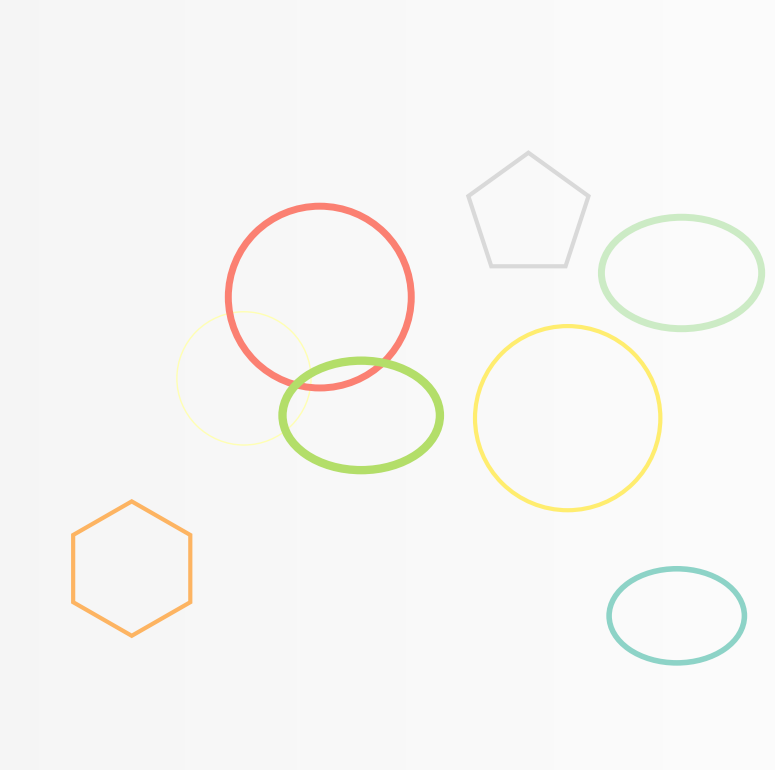[{"shape": "oval", "thickness": 2, "radius": 0.44, "center": [0.873, 0.2]}, {"shape": "circle", "thickness": 0.5, "radius": 0.43, "center": [0.315, 0.509]}, {"shape": "circle", "thickness": 2.5, "radius": 0.59, "center": [0.413, 0.614]}, {"shape": "hexagon", "thickness": 1.5, "radius": 0.44, "center": [0.17, 0.262]}, {"shape": "oval", "thickness": 3, "radius": 0.51, "center": [0.466, 0.461]}, {"shape": "pentagon", "thickness": 1.5, "radius": 0.41, "center": [0.682, 0.72]}, {"shape": "oval", "thickness": 2.5, "radius": 0.52, "center": [0.879, 0.645]}, {"shape": "circle", "thickness": 1.5, "radius": 0.6, "center": [0.732, 0.457]}]